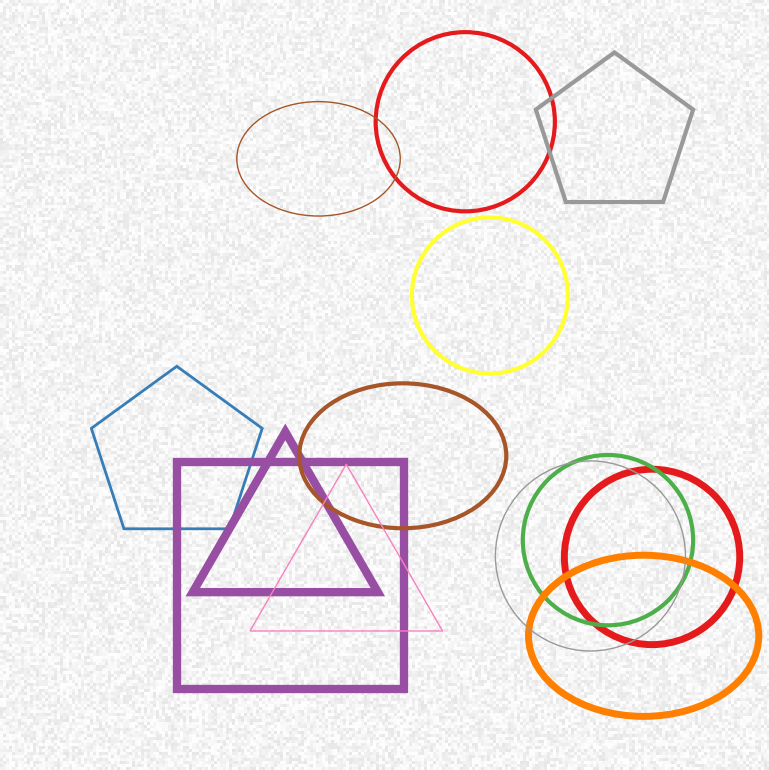[{"shape": "circle", "thickness": 2.5, "radius": 0.57, "center": [0.847, 0.277]}, {"shape": "circle", "thickness": 1.5, "radius": 0.58, "center": [0.604, 0.842]}, {"shape": "pentagon", "thickness": 1, "radius": 0.58, "center": [0.23, 0.408]}, {"shape": "circle", "thickness": 1.5, "radius": 0.55, "center": [0.79, 0.299]}, {"shape": "triangle", "thickness": 3, "radius": 0.69, "center": [0.371, 0.3]}, {"shape": "square", "thickness": 3, "radius": 0.74, "center": [0.377, 0.253]}, {"shape": "oval", "thickness": 2.5, "radius": 0.75, "center": [0.836, 0.174]}, {"shape": "circle", "thickness": 1.5, "radius": 0.51, "center": [0.636, 0.616]}, {"shape": "oval", "thickness": 0.5, "radius": 0.53, "center": [0.414, 0.794]}, {"shape": "oval", "thickness": 1.5, "radius": 0.67, "center": [0.523, 0.408]}, {"shape": "triangle", "thickness": 0.5, "radius": 0.72, "center": [0.45, 0.253]}, {"shape": "pentagon", "thickness": 1.5, "radius": 0.54, "center": [0.798, 0.824]}, {"shape": "circle", "thickness": 0.5, "radius": 0.62, "center": [0.767, 0.278]}]